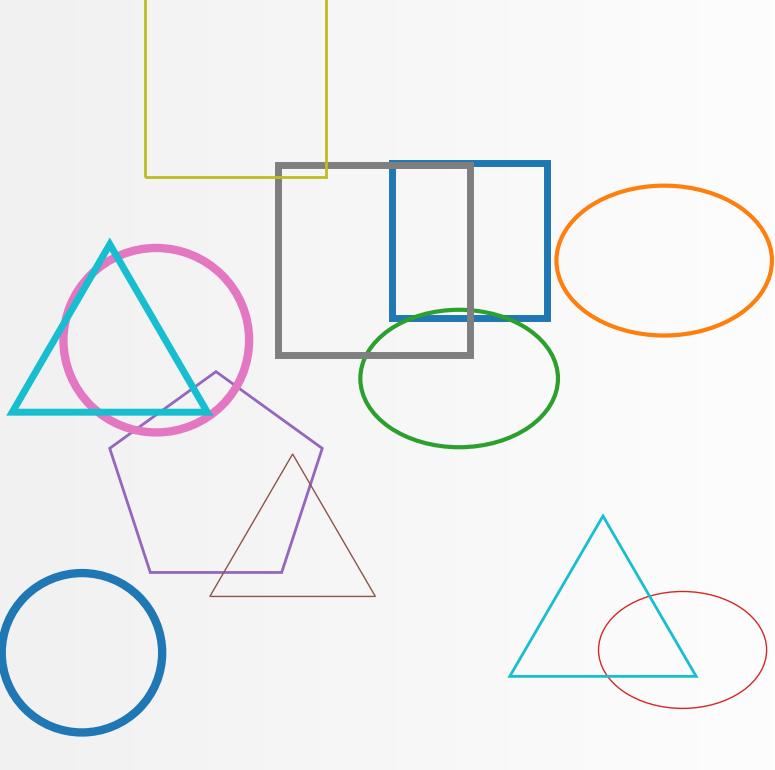[{"shape": "circle", "thickness": 3, "radius": 0.52, "center": [0.106, 0.152]}, {"shape": "square", "thickness": 2.5, "radius": 0.5, "center": [0.606, 0.688]}, {"shape": "oval", "thickness": 1.5, "radius": 0.7, "center": [0.857, 0.662]}, {"shape": "oval", "thickness": 1.5, "radius": 0.64, "center": [0.592, 0.508]}, {"shape": "oval", "thickness": 0.5, "radius": 0.54, "center": [0.881, 0.156]}, {"shape": "pentagon", "thickness": 1, "radius": 0.72, "center": [0.279, 0.373]}, {"shape": "triangle", "thickness": 0.5, "radius": 0.62, "center": [0.378, 0.287]}, {"shape": "circle", "thickness": 3, "radius": 0.6, "center": [0.202, 0.558]}, {"shape": "square", "thickness": 2.5, "radius": 0.62, "center": [0.483, 0.663]}, {"shape": "square", "thickness": 1, "radius": 0.58, "center": [0.304, 0.887]}, {"shape": "triangle", "thickness": 2.5, "radius": 0.73, "center": [0.142, 0.537]}, {"shape": "triangle", "thickness": 1, "radius": 0.69, "center": [0.778, 0.191]}]